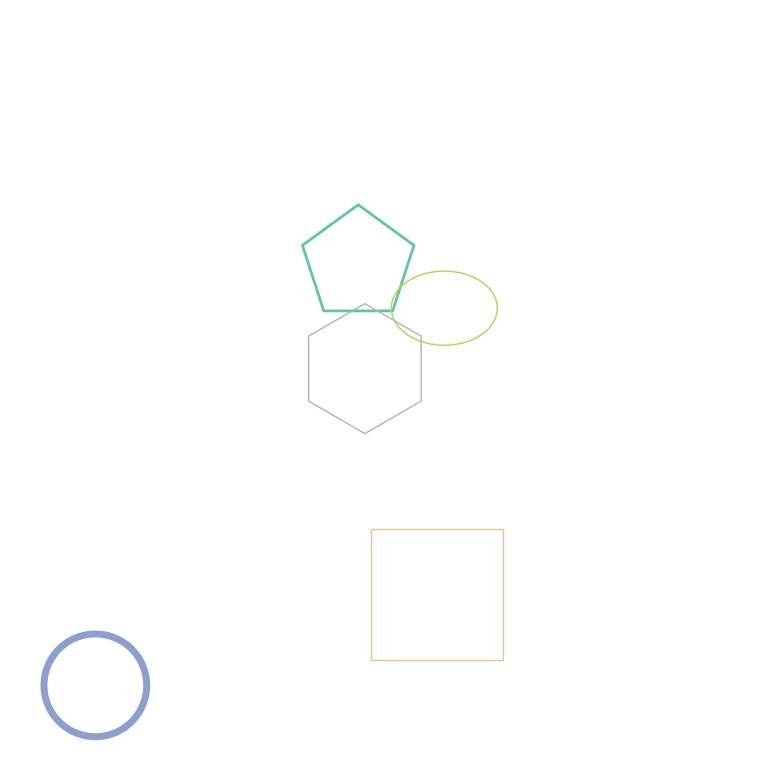[{"shape": "pentagon", "thickness": 1, "radius": 0.38, "center": [0.465, 0.658]}, {"shape": "circle", "thickness": 2.5, "radius": 0.33, "center": [0.124, 0.11]}, {"shape": "oval", "thickness": 0.5, "radius": 0.34, "center": [0.577, 0.6]}, {"shape": "square", "thickness": 0.5, "radius": 0.43, "center": [0.568, 0.228]}, {"shape": "hexagon", "thickness": 0.5, "radius": 0.42, "center": [0.474, 0.521]}]